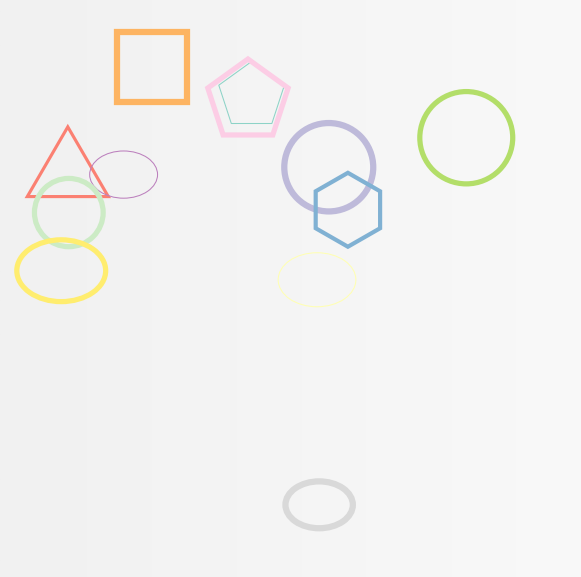[{"shape": "pentagon", "thickness": 0.5, "radius": 0.3, "center": [0.433, 0.833]}, {"shape": "oval", "thickness": 0.5, "radius": 0.33, "center": [0.545, 0.515]}, {"shape": "circle", "thickness": 3, "radius": 0.38, "center": [0.566, 0.71]}, {"shape": "triangle", "thickness": 1.5, "radius": 0.4, "center": [0.117, 0.699]}, {"shape": "hexagon", "thickness": 2, "radius": 0.32, "center": [0.599, 0.636]}, {"shape": "square", "thickness": 3, "radius": 0.3, "center": [0.262, 0.883]}, {"shape": "circle", "thickness": 2.5, "radius": 0.4, "center": [0.802, 0.761]}, {"shape": "pentagon", "thickness": 2.5, "radius": 0.36, "center": [0.427, 0.824]}, {"shape": "oval", "thickness": 3, "radius": 0.29, "center": [0.549, 0.125]}, {"shape": "oval", "thickness": 0.5, "radius": 0.29, "center": [0.213, 0.697]}, {"shape": "circle", "thickness": 2.5, "radius": 0.3, "center": [0.118, 0.631]}, {"shape": "oval", "thickness": 2.5, "radius": 0.38, "center": [0.105, 0.53]}]